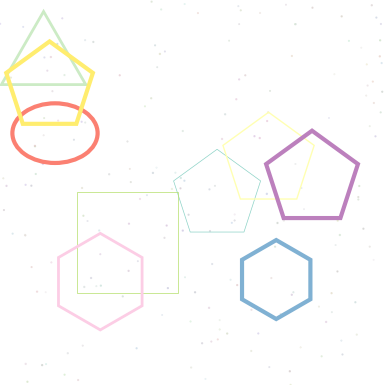[{"shape": "pentagon", "thickness": 0.5, "radius": 0.59, "center": [0.564, 0.493]}, {"shape": "pentagon", "thickness": 1, "radius": 0.62, "center": [0.698, 0.584]}, {"shape": "oval", "thickness": 3, "radius": 0.55, "center": [0.143, 0.654]}, {"shape": "hexagon", "thickness": 3, "radius": 0.51, "center": [0.717, 0.274]}, {"shape": "square", "thickness": 0.5, "radius": 0.66, "center": [0.332, 0.371]}, {"shape": "hexagon", "thickness": 2, "radius": 0.63, "center": [0.26, 0.268]}, {"shape": "pentagon", "thickness": 3, "radius": 0.63, "center": [0.81, 0.535]}, {"shape": "triangle", "thickness": 2, "radius": 0.63, "center": [0.113, 0.844]}, {"shape": "pentagon", "thickness": 3, "radius": 0.59, "center": [0.129, 0.774]}]